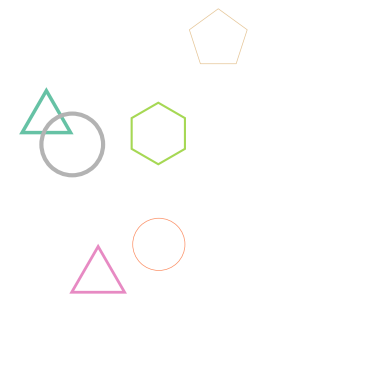[{"shape": "triangle", "thickness": 2.5, "radius": 0.36, "center": [0.12, 0.692]}, {"shape": "circle", "thickness": 0.5, "radius": 0.34, "center": [0.413, 0.365]}, {"shape": "triangle", "thickness": 2, "radius": 0.4, "center": [0.255, 0.281]}, {"shape": "hexagon", "thickness": 1.5, "radius": 0.4, "center": [0.411, 0.653]}, {"shape": "pentagon", "thickness": 0.5, "radius": 0.39, "center": [0.567, 0.898]}, {"shape": "circle", "thickness": 3, "radius": 0.4, "center": [0.188, 0.625]}]